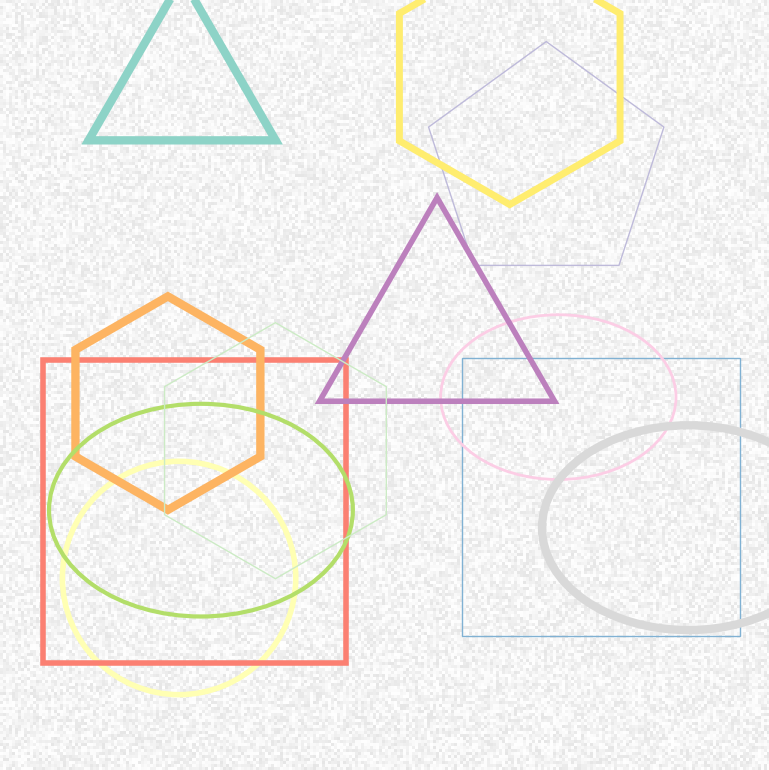[{"shape": "triangle", "thickness": 3, "radius": 0.7, "center": [0.237, 0.888]}, {"shape": "circle", "thickness": 2, "radius": 0.76, "center": [0.233, 0.249]}, {"shape": "pentagon", "thickness": 0.5, "radius": 0.8, "center": [0.709, 0.785]}, {"shape": "square", "thickness": 2, "radius": 0.98, "center": [0.252, 0.335]}, {"shape": "square", "thickness": 0.5, "radius": 0.9, "center": [0.781, 0.355]}, {"shape": "hexagon", "thickness": 3, "radius": 0.69, "center": [0.218, 0.476]}, {"shape": "oval", "thickness": 1.5, "radius": 0.99, "center": [0.261, 0.337]}, {"shape": "oval", "thickness": 1, "radius": 0.76, "center": [0.725, 0.484]}, {"shape": "oval", "thickness": 3, "radius": 0.95, "center": [0.894, 0.315]}, {"shape": "triangle", "thickness": 2, "radius": 0.88, "center": [0.568, 0.567]}, {"shape": "hexagon", "thickness": 0.5, "radius": 0.83, "center": [0.358, 0.415]}, {"shape": "hexagon", "thickness": 2.5, "radius": 0.83, "center": [0.662, 0.9]}]